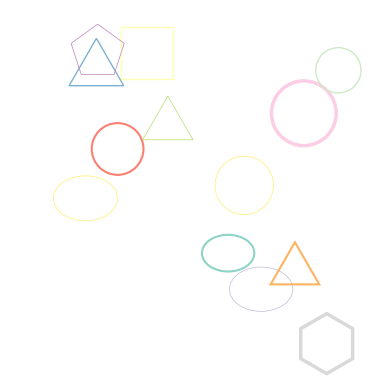[{"shape": "oval", "thickness": 1.5, "radius": 0.34, "center": [0.593, 0.342]}, {"shape": "square", "thickness": 1, "radius": 0.34, "center": [0.381, 0.863]}, {"shape": "oval", "thickness": 0.5, "radius": 0.41, "center": [0.678, 0.249]}, {"shape": "circle", "thickness": 1.5, "radius": 0.34, "center": [0.305, 0.613]}, {"shape": "triangle", "thickness": 1, "radius": 0.41, "center": [0.25, 0.818]}, {"shape": "triangle", "thickness": 1.5, "radius": 0.36, "center": [0.766, 0.298]}, {"shape": "triangle", "thickness": 0.5, "radius": 0.38, "center": [0.436, 0.675]}, {"shape": "circle", "thickness": 2.5, "radius": 0.42, "center": [0.789, 0.706]}, {"shape": "hexagon", "thickness": 2.5, "radius": 0.39, "center": [0.849, 0.107]}, {"shape": "pentagon", "thickness": 0.5, "radius": 0.36, "center": [0.254, 0.865]}, {"shape": "circle", "thickness": 1, "radius": 0.29, "center": [0.879, 0.817]}, {"shape": "oval", "thickness": 0.5, "radius": 0.42, "center": [0.222, 0.485]}, {"shape": "circle", "thickness": 0.5, "radius": 0.38, "center": [0.634, 0.519]}]